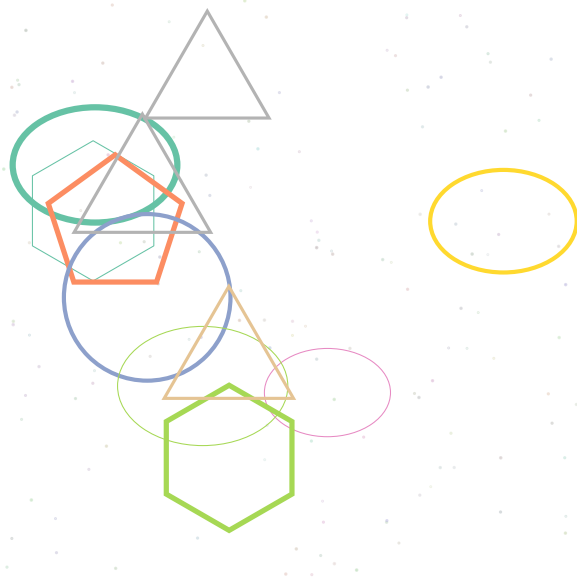[{"shape": "hexagon", "thickness": 0.5, "radius": 0.61, "center": [0.161, 0.634]}, {"shape": "oval", "thickness": 3, "radius": 0.71, "center": [0.165, 0.714]}, {"shape": "pentagon", "thickness": 2.5, "radius": 0.61, "center": [0.199, 0.609]}, {"shape": "circle", "thickness": 2, "radius": 0.72, "center": [0.255, 0.484]}, {"shape": "oval", "thickness": 0.5, "radius": 0.55, "center": [0.567, 0.319]}, {"shape": "oval", "thickness": 0.5, "radius": 0.74, "center": [0.351, 0.331]}, {"shape": "hexagon", "thickness": 2.5, "radius": 0.63, "center": [0.397, 0.206]}, {"shape": "oval", "thickness": 2, "radius": 0.63, "center": [0.872, 0.616]}, {"shape": "triangle", "thickness": 1.5, "radius": 0.65, "center": [0.396, 0.374]}, {"shape": "triangle", "thickness": 1.5, "radius": 0.68, "center": [0.247, 0.665]}, {"shape": "triangle", "thickness": 1.5, "radius": 0.62, "center": [0.359, 0.856]}]